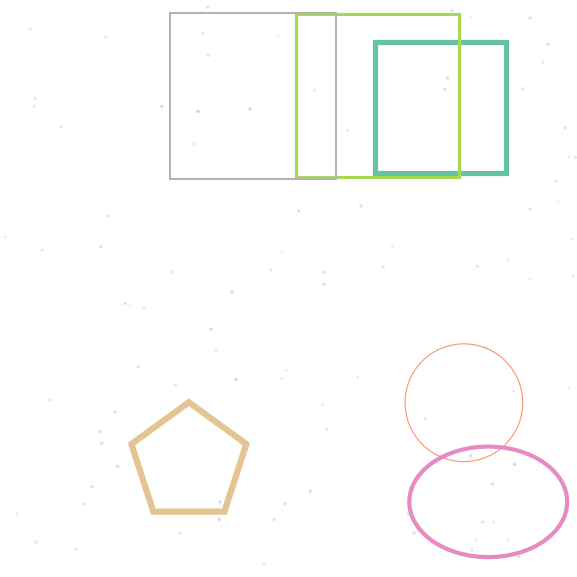[{"shape": "square", "thickness": 2.5, "radius": 0.56, "center": [0.763, 0.813]}, {"shape": "circle", "thickness": 0.5, "radius": 0.51, "center": [0.803, 0.302]}, {"shape": "oval", "thickness": 2, "radius": 0.68, "center": [0.845, 0.13]}, {"shape": "square", "thickness": 1.5, "radius": 0.71, "center": [0.654, 0.834]}, {"shape": "pentagon", "thickness": 3, "radius": 0.52, "center": [0.327, 0.198]}, {"shape": "square", "thickness": 1, "radius": 0.72, "center": [0.437, 0.834]}]